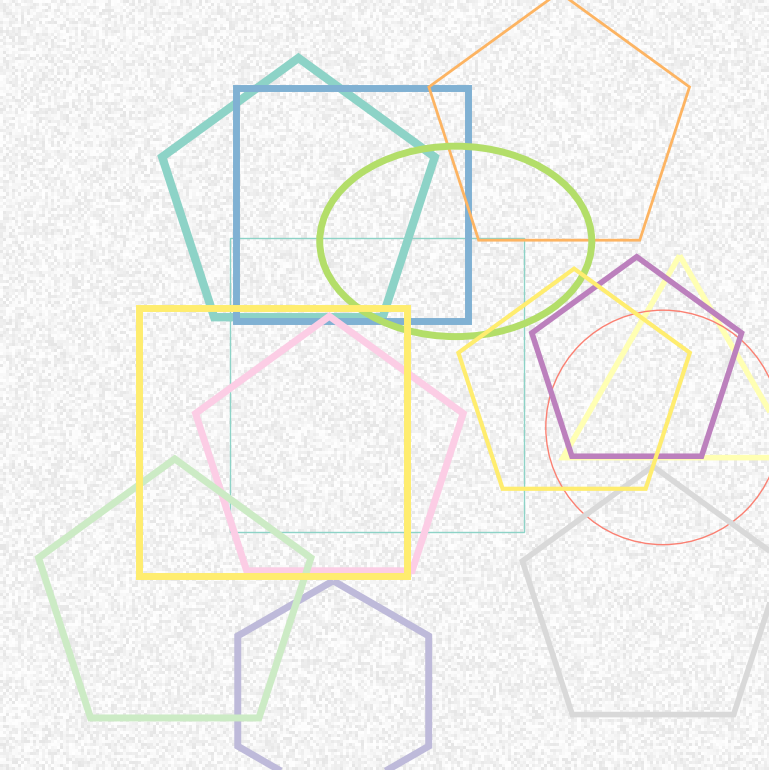[{"shape": "pentagon", "thickness": 3, "radius": 0.93, "center": [0.388, 0.739]}, {"shape": "square", "thickness": 0.5, "radius": 0.95, "center": [0.489, 0.5]}, {"shape": "triangle", "thickness": 2, "radius": 0.88, "center": [0.883, 0.493]}, {"shape": "hexagon", "thickness": 2.5, "radius": 0.72, "center": [0.433, 0.103]}, {"shape": "circle", "thickness": 0.5, "radius": 0.76, "center": [0.861, 0.445]}, {"shape": "square", "thickness": 2.5, "radius": 0.76, "center": [0.457, 0.734]}, {"shape": "pentagon", "thickness": 1, "radius": 0.89, "center": [0.726, 0.832]}, {"shape": "oval", "thickness": 2.5, "radius": 0.88, "center": [0.592, 0.687]}, {"shape": "pentagon", "thickness": 2.5, "radius": 0.91, "center": [0.428, 0.407]}, {"shape": "pentagon", "thickness": 2, "radius": 0.89, "center": [0.848, 0.216]}, {"shape": "pentagon", "thickness": 2, "radius": 0.72, "center": [0.827, 0.523]}, {"shape": "pentagon", "thickness": 2.5, "radius": 0.93, "center": [0.227, 0.218]}, {"shape": "pentagon", "thickness": 1.5, "radius": 0.79, "center": [0.746, 0.493]}, {"shape": "square", "thickness": 2.5, "radius": 0.87, "center": [0.355, 0.426]}]